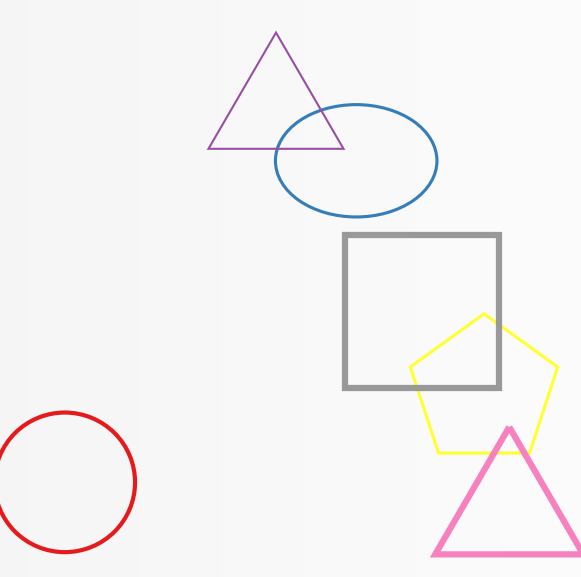[{"shape": "circle", "thickness": 2, "radius": 0.6, "center": [0.111, 0.164]}, {"shape": "oval", "thickness": 1.5, "radius": 0.69, "center": [0.613, 0.721]}, {"shape": "triangle", "thickness": 1, "radius": 0.67, "center": [0.475, 0.809]}, {"shape": "pentagon", "thickness": 1.5, "radius": 0.67, "center": [0.833, 0.322]}, {"shape": "triangle", "thickness": 3, "radius": 0.74, "center": [0.876, 0.113]}, {"shape": "square", "thickness": 3, "radius": 0.66, "center": [0.726, 0.459]}]